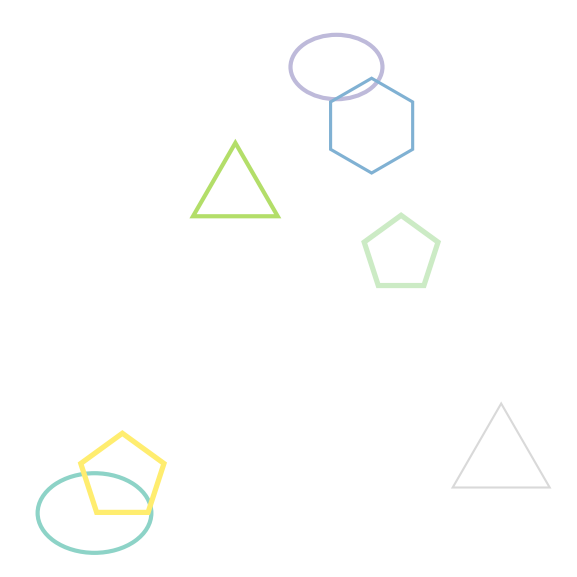[{"shape": "oval", "thickness": 2, "radius": 0.49, "center": [0.164, 0.111]}, {"shape": "oval", "thickness": 2, "radius": 0.4, "center": [0.583, 0.883]}, {"shape": "hexagon", "thickness": 1.5, "radius": 0.41, "center": [0.644, 0.782]}, {"shape": "triangle", "thickness": 2, "radius": 0.42, "center": [0.408, 0.667]}, {"shape": "triangle", "thickness": 1, "radius": 0.48, "center": [0.868, 0.203]}, {"shape": "pentagon", "thickness": 2.5, "radius": 0.34, "center": [0.695, 0.559]}, {"shape": "pentagon", "thickness": 2.5, "radius": 0.38, "center": [0.212, 0.173]}]